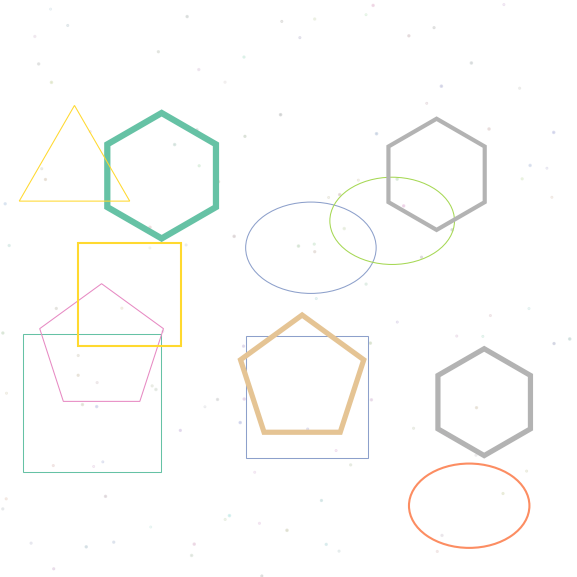[{"shape": "square", "thickness": 0.5, "radius": 0.6, "center": [0.159, 0.301]}, {"shape": "hexagon", "thickness": 3, "radius": 0.54, "center": [0.28, 0.695]}, {"shape": "oval", "thickness": 1, "radius": 0.52, "center": [0.812, 0.123]}, {"shape": "oval", "thickness": 0.5, "radius": 0.56, "center": [0.538, 0.57]}, {"shape": "square", "thickness": 0.5, "radius": 0.53, "center": [0.531, 0.312]}, {"shape": "pentagon", "thickness": 0.5, "radius": 0.56, "center": [0.176, 0.395]}, {"shape": "oval", "thickness": 0.5, "radius": 0.54, "center": [0.679, 0.617]}, {"shape": "triangle", "thickness": 0.5, "radius": 0.55, "center": [0.129, 0.706]}, {"shape": "square", "thickness": 1, "radius": 0.44, "center": [0.224, 0.489]}, {"shape": "pentagon", "thickness": 2.5, "radius": 0.56, "center": [0.523, 0.341]}, {"shape": "hexagon", "thickness": 2, "radius": 0.48, "center": [0.756, 0.697]}, {"shape": "hexagon", "thickness": 2.5, "radius": 0.46, "center": [0.838, 0.303]}]